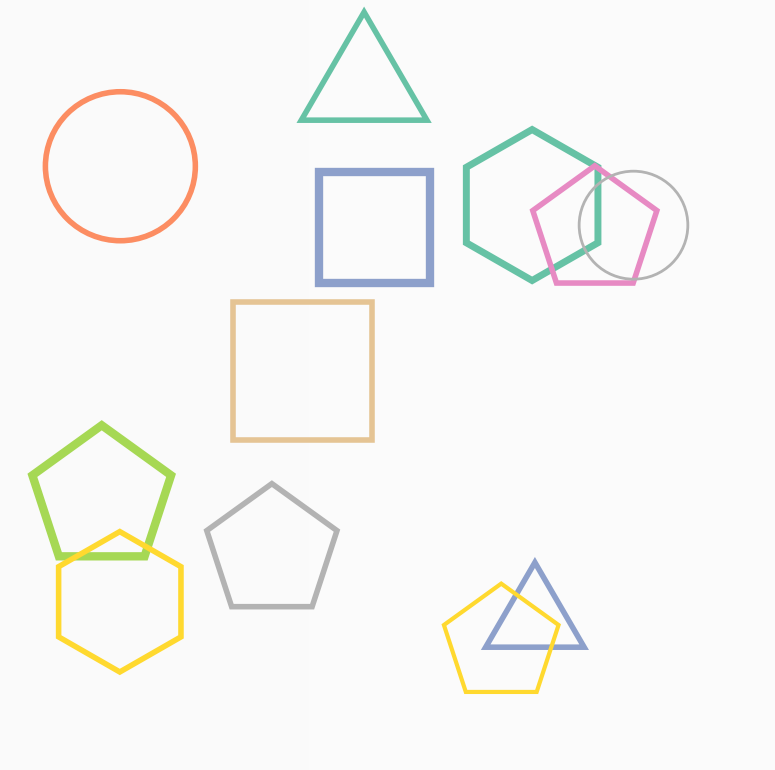[{"shape": "triangle", "thickness": 2, "radius": 0.47, "center": [0.47, 0.891]}, {"shape": "hexagon", "thickness": 2.5, "radius": 0.49, "center": [0.687, 0.734]}, {"shape": "circle", "thickness": 2, "radius": 0.48, "center": [0.155, 0.784]}, {"shape": "triangle", "thickness": 2, "radius": 0.37, "center": [0.69, 0.196]}, {"shape": "square", "thickness": 3, "radius": 0.36, "center": [0.483, 0.704]}, {"shape": "pentagon", "thickness": 2, "radius": 0.42, "center": [0.768, 0.701]}, {"shape": "pentagon", "thickness": 3, "radius": 0.47, "center": [0.131, 0.354]}, {"shape": "hexagon", "thickness": 2, "radius": 0.46, "center": [0.155, 0.218]}, {"shape": "pentagon", "thickness": 1.5, "radius": 0.39, "center": [0.647, 0.164]}, {"shape": "square", "thickness": 2, "radius": 0.45, "center": [0.39, 0.518]}, {"shape": "pentagon", "thickness": 2, "radius": 0.44, "center": [0.351, 0.284]}, {"shape": "circle", "thickness": 1, "radius": 0.35, "center": [0.817, 0.708]}]